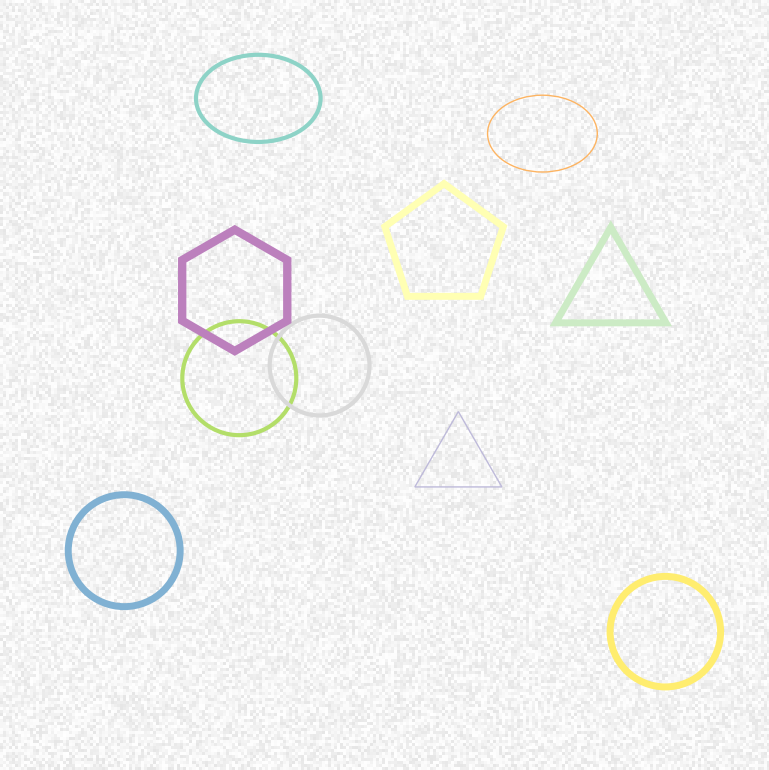[{"shape": "oval", "thickness": 1.5, "radius": 0.4, "center": [0.335, 0.872]}, {"shape": "pentagon", "thickness": 2.5, "radius": 0.4, "center": [0.577, 0.681]}, {"shape": "triangle", "thickness": 0.5, "radius": 0.33, "center": [0.595, 0.4]}, {"shape": "circle", "thickness": 2.5, "radius": 0.36, "center": [0.161, 0.285]}, {"shape": "oval", "thickness": 0.5, "radius": 0.36, "center": [0.704, 0.826]}, {"shape": "circle", "thickness": 1.5, "radius": 0.37, "center": [0.311, 0.509]}, {"shape": "circle", "thickness": 1.5, "radius": 0.32, "center": [0.415, 0.525]}, {"shape": "hexagon", "thickness": 3, "radius": 0.39, "center": [0.305, 0.623]}, {"shape": "triangle", "thickness": 2.5, "radius": 0.41, "center": [0.793, 0.622]}, {"shape": "circle", "thickness": 2.5, "radius": 0.36, "center": [0.864, 0.18]}]